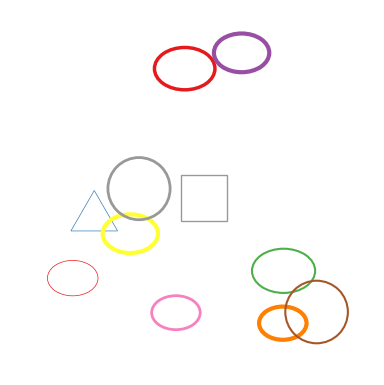[{"shape": "oval", "thickness": 0.5, "radius": 0.33, "center": [0.189, 0.278]}, {"shape": "oval", "thickness": 2.5, "radius": 0.39, "center": [0.48, 0.822]}, {"shape": "triangle", "thickness": 0.5, "radius": 0.35, "center": [0.245, 0.435]}, {"shape": "oval", "thickness": 1.5, "radius": 0.41, "center": [0.737, 0.297]}, {"shape": "oval", "thickness": 3, "radius": 0.36, "center": [0.628, 0.863]}, {"shape": "oval", "thickness": 3, "radius": 0.31, "center": [0.735, 0.161]}, {"shape": "oval", "thickness": 3, "radius": 0.36, "center": [0.339, 0.393]}, {"shape": "circle", "thickness": 1.5, "radius": 0.41, "center": [0.822, 0.19]}, {"shape": "oval", "thickness": 2, "radius": 0.32, "center": [0.457, 0.188]}, {"shape": "circle", "thickness": 2, "radius": 0.4, "center": [0.361, 0.51]}, {"shape": "square", "thickness": 1, "radius": 0.3, "center": [0.529, 0.486]}]